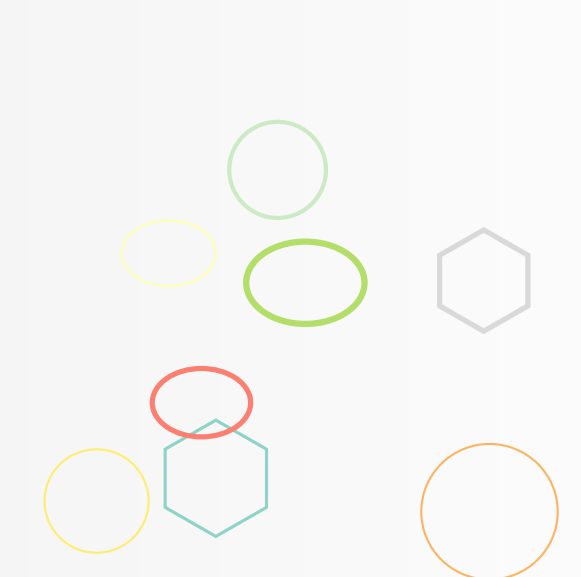[{"shape": "hexagon", "thickness": 1.5, "radius": 0.5, "center": [0.371, 0.171]}, {"shape": "oval", "thickness": 1, "radius": 0.4, "center": [0.29, 0.56]}, {"shape": "oval", "thickness": 2.5, "radius": 0.42, "center": [0.347, 0.302]}, {"shape": "circle", "thickness": 1, "radius": 0.59, "center": [0.842, 0.113]}, {"shape": "oval", "thickness": 3, "radius": 0.51, "center": [0.525, 0.509]}, {"shape": "hexagon", "thickness": 2.5, "radius": 0.44, "center": [0.832, 0.513]}, {"shape": "circle", "thickness": 2, "radius": 0.42, "center": [0.478, 0.705]}, {"shape": "circle", "thickness": 1, "radius": 0.45, "center": [0.166, 0.132]}]